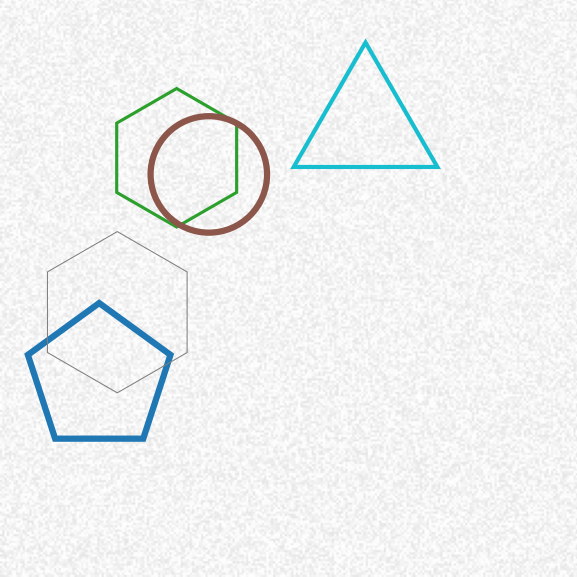[{"shape": "pentagon", "thickness": 3, "radius": 0.65, "center": [0.172, 0.345]}, {"shape": "hexagon", "thickness": 1.5, "radius": 0.6, "center": [0.306, 0.726]}, {"shape": "circle", "thickness": 3, "radius": 0.5, "center": [0.362, 0.697]}, {"shape": "hexagon", "thickness": 0.5, "radius": 0.7, "center": [0.203, 0.459]}, {"shape": "triangle", "thickness": 2, "radius": 0.72, "center": [0.633, 0.782]}]